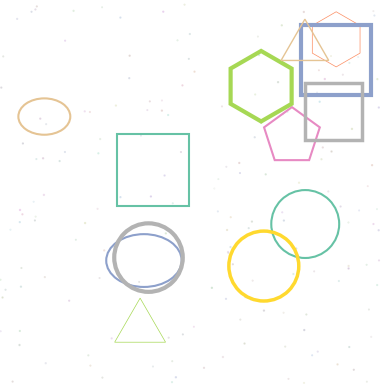[{"shape": "square", "thickness": 1.5, "radius": 0.47, "center": [0.397, 0.558]}, {"shape": "circle", "thickness": 1.5, "radius": 0.44, "center": [0.793, 0.418]}, {"shape": "hexagon", "thickness": 0.5, "radius": 0.36, "center": [0.873, 0.898]}, {"shape": "oval", "thickness": 1.5, "radius": 0.49, "center": [0.374, 0.323]}, {"shape": "square", "thickness": 3, "radius": 0.45, "center": [0.872, 0.845]}, {"shape": "pentagon", "thickness": 1.5, "radius": 0.38, "center": [0.758, 0.646]}, {"shape": "hexagon", "thickness": 3, "radius": 0.46, "center": [0.678, 0.776]}, {"shape": "triangle", "thickness": 0.5, "radius": 0.38, "center": [0.364, 0.149]}, {"shape": "circle", "thickness": 2.5, "radius": 0.45, "center": [0.685, 0.309]}, {"shape": "triangle", "thickness": 1, "radius": 0.36, "center": [0.792, 0.879]}, {"shape": "oval", "thickness": 1.5, "radius": 0.34, "center": [0.115, 0.697]}, {"shape": "square", "thickness": 2.5, "radius": 0.37, "center": [0.866, 0.71]}, {"shape": "circle", "thickness": 3, "radius": 0.45, "center": [0.386, 0.331]}]